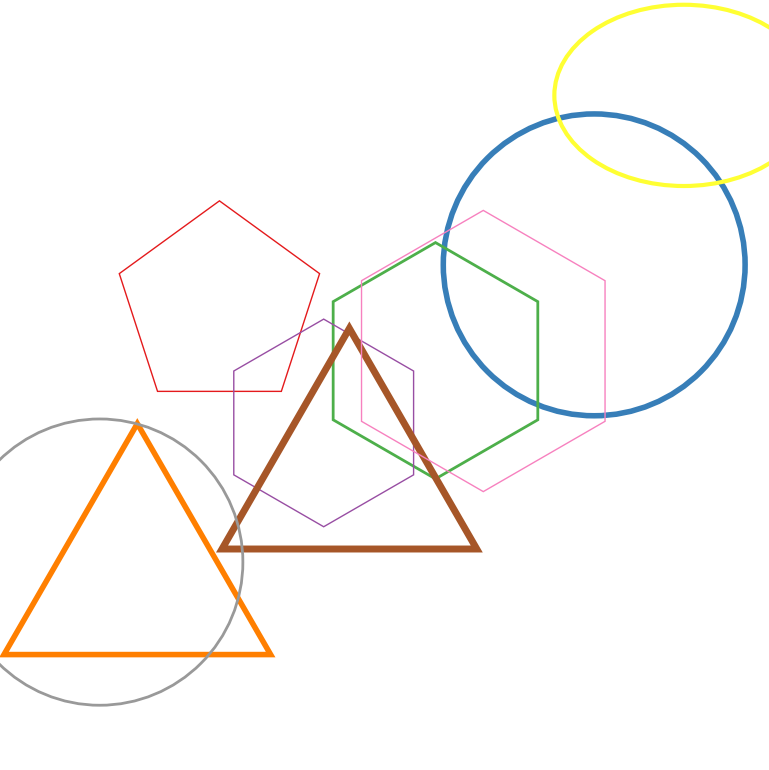[{"shape": "pentagon", "thickness": 0.5, "radius": 0.68, "center": [0.285, 0.602]}, {"shape": "circle", "thickness": 2, "radius": 0.98, "center": [0.772, 0.656]}, {"shape": "hexagon", "thickness": 1, "radius": 0.77, "center": [0.566, 0.532]}, {"shape": "hexagon", "thickness": 0.5, "radius": 0.67, "center": [0.42, 0.451]}, {"shape": "triangle", "thickness": 2, "radius": 1.0, "center": [0.178, 0.25]}, {"shape": "oval", "thickness": 1.5, "radius": 0.84, "center": [0.888, 0.876]}, {"shape": "triangle", "thickness": 2.5, "radius": 0.96, "center": [0.454, 0.383]}, {"shape": "hexagon", "thickness": 0.5, "radius": 0.91, "center": [0.628, 0.544]}, {"shape": "circle", "thickness": 1, "radius": 0.93, "center": [0.13, 0.27]}]